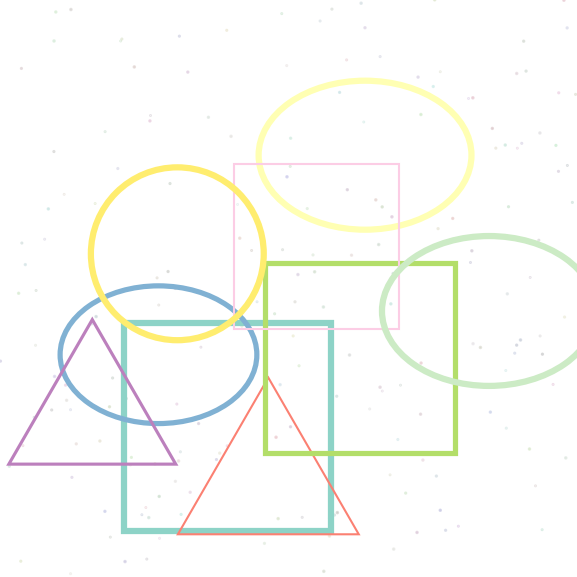[{"shape": "square", "thickness": 3, "radius": 0.9, "center": [0.394, 0.26]}, {"shape": "oval", "thickness": 3, "radius": 0.92, "center": [0.632, 0.73]}, {"shape": "triangle", "thickness": 1, "radius": 0.9, "center": [0.465, 0.164]}, {"shape": "oval", "thickness": 2.5, "radius": 0.85, "center": [0.274, 0.385]}, {"shape": "square", "thickness": 2.5, "radius": 0.82, "center": [0.624, 0.38]}, {"shape": "square", "thickness": 1, "radius": 0.71, "center": [0.548, 0.573]}, {"shape": "triangle", "thickness": 1.5, "radius": 0.83, "center": [0.16, 0.279]}, {"shape": "oval", "thickness": 3, "radius": 0.93, "center": [0.847, 0.461]}, {"shape": "circle", "thickness": 3, "radius": 0.75, "center": [0.307, 0.56]}]